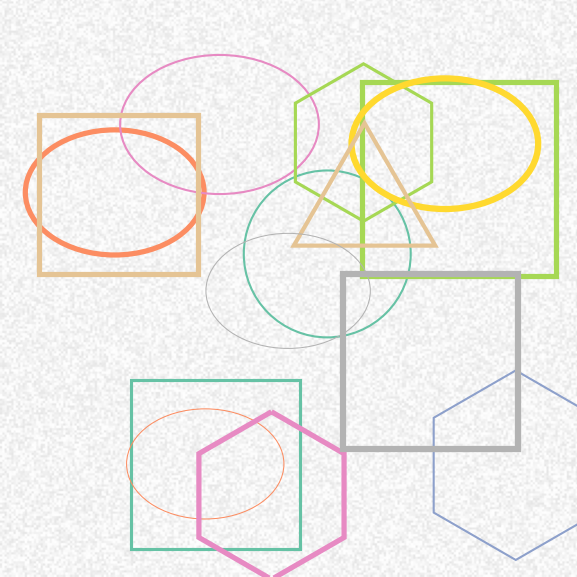[{"shape": "square", "thickness": 1.5, "radius": 0.73, "center": [0.373, 0.194]}, {"shape": "circle", "thickness": 1, "radius": 0.72, "center": [0.567, 0.559]}, {"shape": "oval", "thickness": 2.5, "radius": 0.77, "center": [0.199, 0.666]}, {"shape": "oval", "thickness": 0.5, "radius": 0.68, "center": [0.355, 0.196]}, {"shape": "hexagon", "thickness": 1, "radius": 0.82, "center": [0.893, 0.194]}, {"shape": "hexagon", "thickness": 2.5, "radius": 0.73, "center": [0.47, 0.141]}, {"shape": "oval", "thickness": 1, "radius": 0.86, "center": [0.38, 0.784]}, {"shape": "square", "thickness": 2.5, "radius": 0.84, "center": [0.795, 0.689]}, {"shape": "hexagon", "thickness": 1.5, "radius": 0.68, "center": [0.629, 0.752]}, {"shape": "oval", "thickness": 3, "radius": 0.81, "center": [0.77, 0.75]}, {"shape": "square", "thickness": 2.5, "radius": 0.69, "center": [0.205, 0.662]}, {"shape": "triangle", "thickness": 2, "radius": 0.71, "center": [0.631, 0.645]}, {"shape": "square", "thickness": 3, "radius": 0.76, "center": [0.745, 0.374]}, {"shape": "oval", "thickness": 0.5, "radius": 0.71, "center": [0.499, 0.495]}]